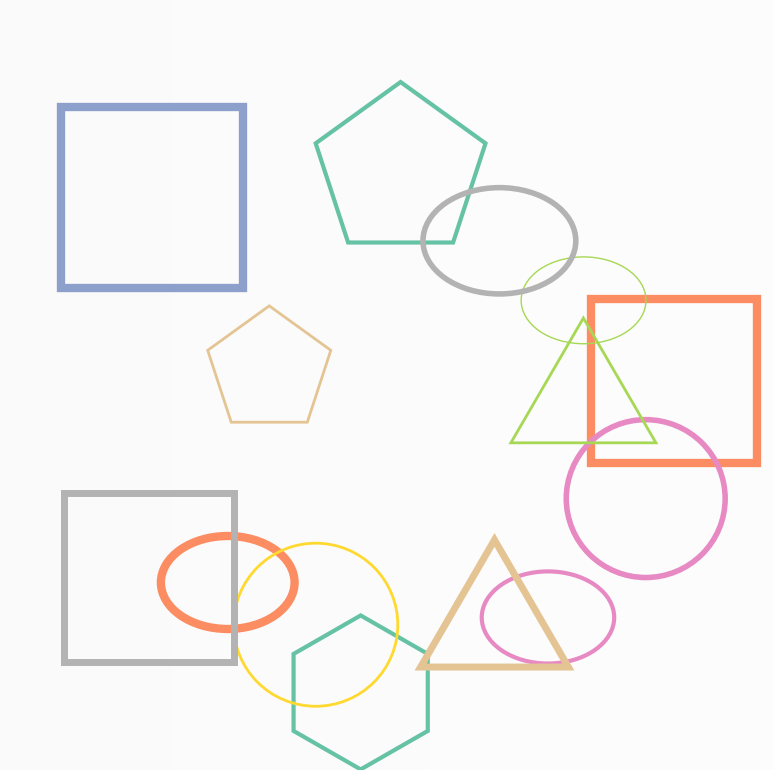[{"shape": "pentagon", "thickness": 1.5, "radius": 0.58, "center": [0.517, 0.778]}, {"shape": "hexagon", "thickness": 1.5, "radius": 0.5, "center": [0.465, 0.101]}, {"shape": "square", "thickness": 3, "radius": 0.53, "center": [0.869, 0.505]}, {"shape": "oval", "thickness": 3, "radius": 0.43, "center": [0.294, 0.244]}, {"shape": "square", "thickness": 3, "radius": 0.59, "center": [0.196, 0.743]}, {"shape": "oval", "thickness": 1.5, "radius": 0.43, "center": [0.707, 0.198]}, {"shape": "circle", "thickness": 2, "radius": 0.51, "center": [0.833, 0.352]}, {"shape": "triangle", "thickness": 1, "radius": 0.54, "center": [0.753, 0.479]}, {"shape": "oval", "thickness": 0.5, "radius": 0.4, "center": [0.753, 0.61]}, {"shape": "circle", "thickness": 1, "radius": 0.53, "center": [0.407, 0.189]}, {"shape": "triangle", "thickness": 2.5, "radius": 0.55, "center": [0.638, 0.189]}, {"shape": "pentagon", "thickness": 1, "radius": 0.42, "center": [0.347, 0.519]}, {"shape": "oval", "thickness": 2, "radius": 0.49, "center": [0.644, 0.687]}, {"shape": "square", "thickness": 2.5, "radius": 0.55, "center": [0.193, 0.25]}]